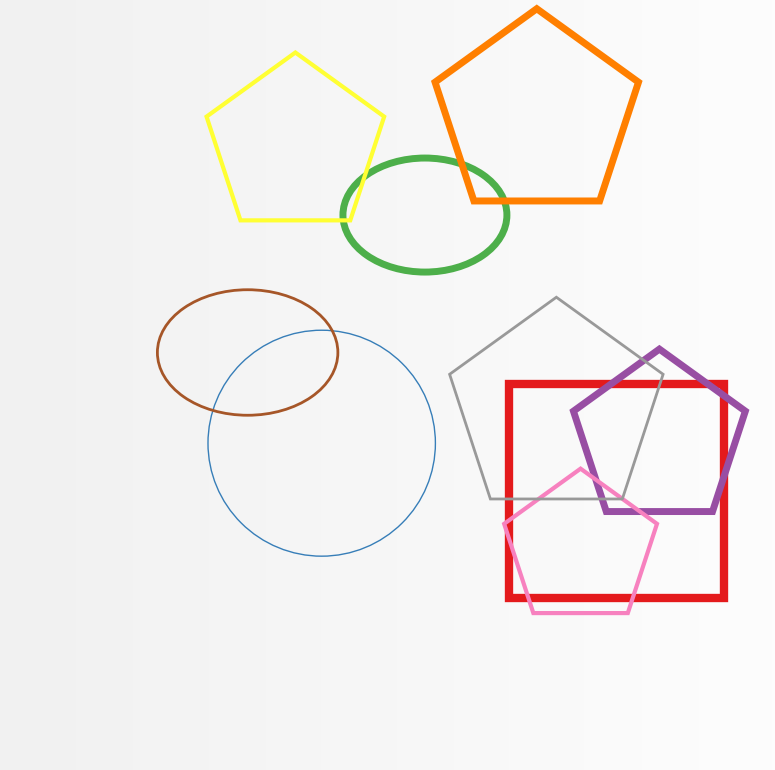[{"shape": "square", "thickness": 3, "radius": 0.69, "center": [0.795, 0.363]}, {"shape": "circle", "thickness": 0.5, "radius": 0.73, "center": [0.415, 0.424]}, {"shape": "oval", "thickness": 2.5, "radius": 0.53, "center": [0.548, 0.721]}, {"shape": "pentagon", "thickness": 2.5, "radius": 0.58, "center": [0.851, 0.43]}, {"shape": "pentagon", "thickness": 2.5, "radius": 0.69, "center": [0.693, 0.851]}, {"shape": "pentagon", "thickness": 1.5, "radius": 0.6, "center": [0.381, 0.811]}, {"shape": "oval", "thickness": 1, "radius": 0.58, "center": [0.32, 0.542]}, {"shape": "pentagon", "thickness": 1.5, "radius": 0.52, "center": [0.749, 0.288]}, {"shape": "pentagon", "thickness": 1, "radius": 0.72, "center": [0.718, 0.469]}]